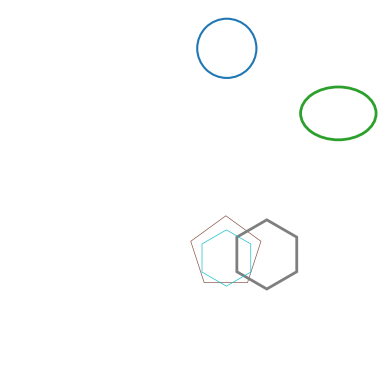[{"shape": "circle", "thickness": 1.5, "radius": 0.38, "center": [0.589, 0.874]}, {"shape": "oval", "thickness": 2, "radius": 0.49, "center": [0.879, 0.705]}, {"shape": "pentagon", "thickness": 0.5, "radius": 0.48, "center": [0.587, 0.344]}, {"shape": "hexagon", "thickness": 2, "radius": 0.45, "center": [0.693, 0.339]}, {"shape": "hexagon", "thickness": 0.5, "radius": 0.37, "center": [0.588, 0.33]}]